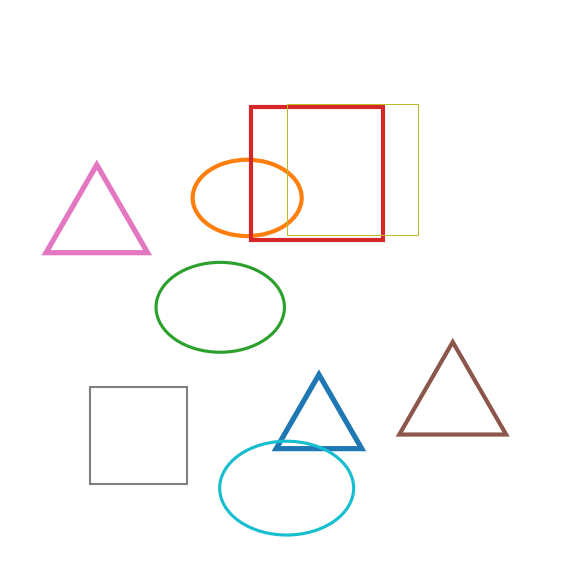[{"shape": "triangle", "thickness": 2.5, "radius": 0.43, "center": [0.552, 0.265]}, {"shape": "oval", "thickness": 2, "radius": 0.47, "center": [0.428, 0.656]}, {"shape": "oval", "thickness": 1.5, "radius": 0.56, "center": [0.381, 0.467]}, {"shape": "square", "thickness": 2, "radius": 0.57, "center": [0.548, 0.699]}, {"shape": "triangle", "thickness": 2, "radius": 0.53, "center": [0.784, 0.3]}, {"shape": "triangle", "thickness": 2.5, "radius": 0.51, "center": [0.168, 0.612]}, {"shape": "square", "thickness": 1, "radius": 0.42, "center": [0.24, 0.245]}, {"shape": "square", "thickness": 0.5, "radius": 0.57, "center": [0.61, 0.706]}, {"shape": "oval", "thickness": 1.5, "radius": 0.58, "center": [0.496, 0.154]}]